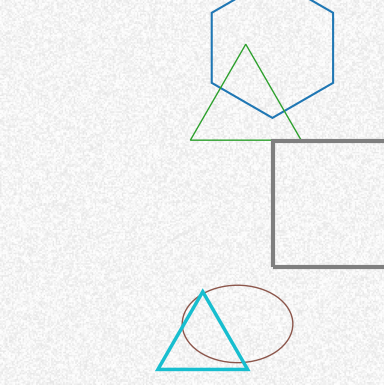[{"shape": "hexagon", "thickness": 1.5, "radius": 0.91, "center": [0.708, 0.876]}, {"shape": "triangle", "thickness": 1, "radius": 0.83, "center": [0.638, 0.719]}, {"shape": "oval", "thickness": 1, "radius": 0.72, "center": [0.617, 0.159]}, {"shape": "square", "thickness": 3, "radius": 0.82, "center": [0.874, 0.47]}, {"shape": "triangle", "thickness": 2.5, "radius": 0.67, "center": [0.527, 0.108]}]